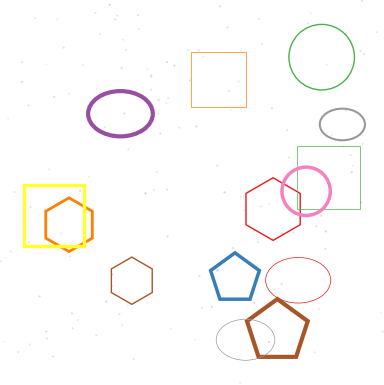[{"shape": "oval", "thickness": 0.5, "radius": 0.42, "center": [0.775, 0.272]}, {"shape": "hexagon", "thickness": 1, "radius": 0.41, "center": [0.709, 0.457]}, {"shape": "pentagon", "thickness": 2.5, "radius": 0.33, "center": [0.61, 0.277]}, {"shape": "circle", "thickness": 1, "radius": 0.43, "center": [0.836, 0.851]}, {"shape": "square", "thickness": 0.5, "radius": 0.41, "center": [0.854, 0.538]}, {"shape": "oval", "thickness": 3, "radius": 0.42, "center": [0.313, 0.705]}, {"shape": "hexagon", "thickness": 2, "radius": 0.35, "center": [0.179, 0.416]}, {"shape": "square", "thickness": 0.5, "radius": 0.36, "center": [0.568, 0.794]}, {"shape": "square", "thickness": 2.5, "radius": 0.39, "center": [0.14, 0.44]}, {"shape": "hexagon", "thickness": 1, "radius": 0.31, "center": [0.342, 0.271]}, {"shape": "pentagon", "thickness": 3, "radius": 0.41, "center": [0.72, 0.14]}, {"shape": "circle", "thickness": 2.5, "radius": 0.31, "center": [0.795, 0.503]}, {"shape": "oval", "thickness": 0.5, "radius": 0.38, "center": [0.638, 0.118]}, {"shape": "oval", "thickness": 1.5, "radius": 0.29, "center": [0.889, 0.677]}]